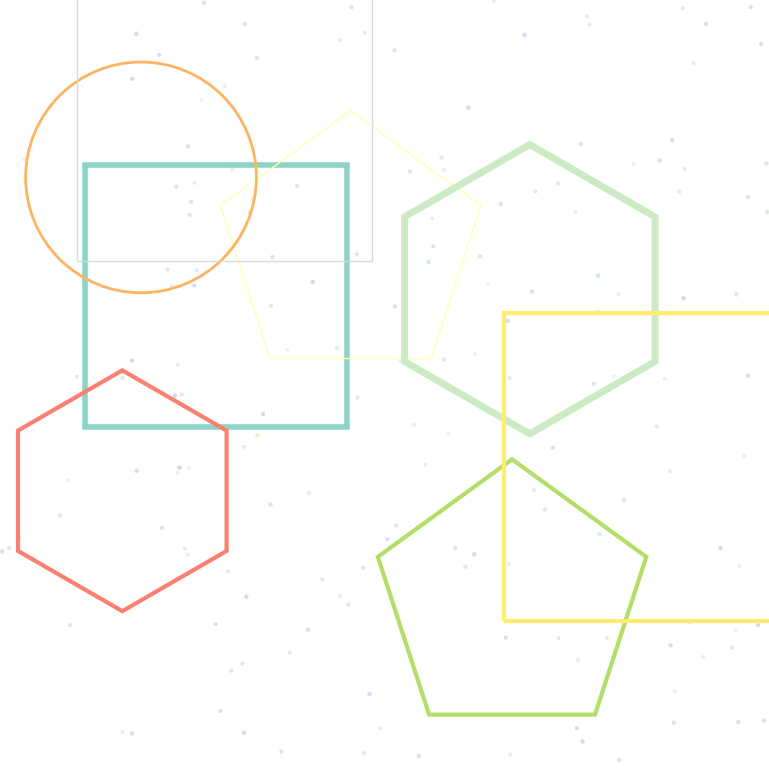[{"shape": "square", "thickness": 2, "radius": 0.85, "center": [0.281, 0.616]}, {"shape": "pentagon", "thickness": 0.5, "radius": 0.89, "center": [0.455, 0.678]}, {"shape": "hexagon", "thickness": 1.5, "radius": 0.78, "center": [0.159, 0.363]}, {"shape": "circle", "thickness": 1, "radius": 0.75, "center": [0.183, 0.77]}, {"shape": "pentagon", "thickness": 1.5, "radius": 0.92, "center": [0.665, 0.22]}, {"shape": "square", "thickness": 0.5, "radius": 0.96, "center": [0.292, 0.852]}, {"shape": "hexagon", "thickness": 2.5, "radius": 0.94, "center": [0.688, 0.624]}, {"shape": "square", "thickness": 1.5, "radius": 1.0, "center": [0.853, 0.394]}]